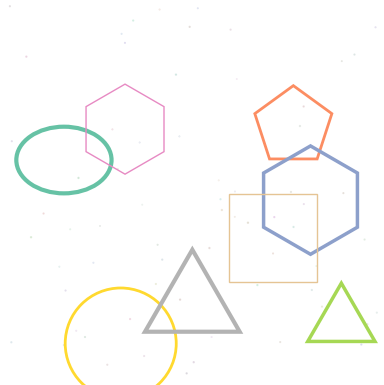[{"shape": "oval", "thickness": 3, "radius": 0.62, "center": [0.166, 0.584]}, {"shape": "pentagon", "thickness": 2, "radius": 0.53, "center": [0.762, 0.672]}, {"shape": "hexagon", "thickness": 2.5, "radius": 0.7, "center": [0.807, 0.48]}, {"shape": "hexagon", "thickness": 1, "radius": 0.58, "center": [0.325, 0.665]}, {"shape": "triangle", "thickness": 2.5, "radius": 0.5, "center": [0.887, 0.164]}, {"shape": "circle", "thickness": 2, "radius": 0.72, "center": [0.314, 0.108]}, {"shape": "square", "thickness": 1, "radius": 0.57, "center": [0.709, 0.381]}, {"shape": "triangle", "thickness": 3, "radius": 0.71, "center": [0.5, 0.209]}]